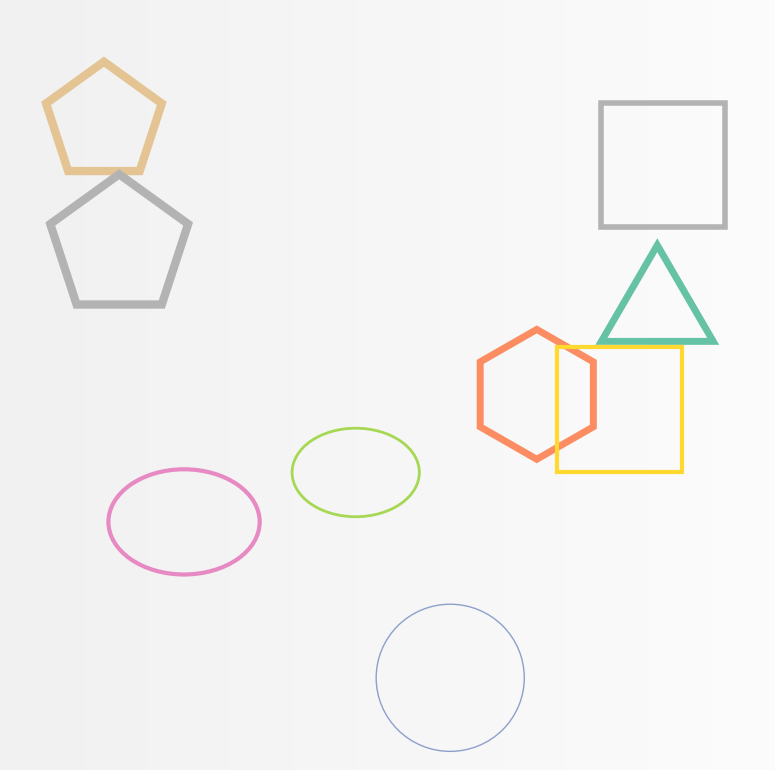[{"shape": "triangle", "thickness": 2.5, "radius": 0.42, "center": [0.848, 0.598]}, {"shape": "hexagon", "thickness": 2.5, "radius": 0.42, "center": [0.693, 0.488]}, {"shape": "circle", "thickness": 0.5, "radius": 0.48, "center": [0.581, 0.12]}, {"shape": "oval", "thickness": 1.5, "radius": 0.49, "center": [0.237, 0.322]}, {"shape": "oval", "thickness": 1, "radius": 0.41, "center": [0.459, 0.386]}, {"shape": "square", "thickness": 1.5, "radius": 0.4, "center": [0.799, 0.468]}, {"shape": "pentagon", "thickness": 3, "radius": 0.39, "center": [0.134, 0.841]}, {"shape": "pentagon", "thickness": 3, "radius": 0.47, "center": [0.154, 0.68]}, {"shape": "square", "thickness": 2, "radius": 0.4, "center": [0.855, 0.786]}]